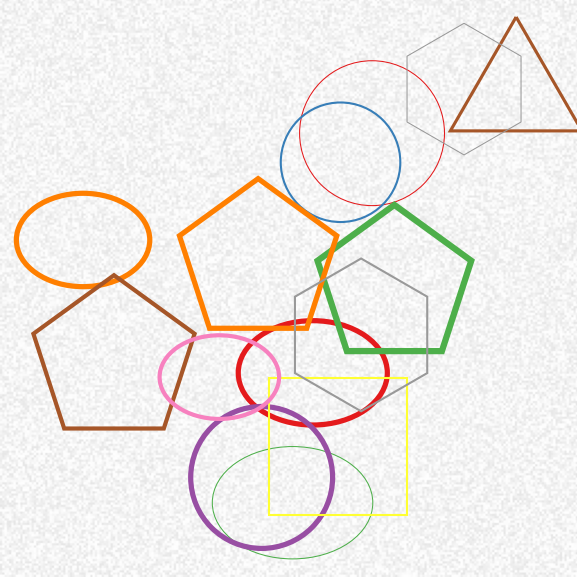[{"shape": "circle", "thickness": 0.5, "radius": 0.63, "center": [0.644, 0.769]}, {"shape": "oval", "thickness": 2.5, "radius": 0.65, "center": [0.542, 0.354]}, {"shape": "circle", "thickness": 1, "radius": 0.52, "center": [0.59, 0.718]}, {"shape": "oval", "thickness": 0.5, "radius": 0.69, "center": [0.507, 0.129]}, {"shape": "pentagon", "thickness": 3, "radius": 0.7, "center": [0.683, 0.504]}, {"shape": "circle", "thickness": 2.5, "radius": 0.61, "center": [0.453, 0.172]}, {"shape": "pentagon", "thickness": 2.5, "radius": 0.72, "center": [0.447, 0.547]}, {"shape": "oval", "thickness": 2.5, "radius": 0.58, "center": [0.144, 0.584]}, {"shape": "square", "thickness": 1, "radius": 0.59, "center": [0.585, 0.226]}, {"shape": "triangle", "thickness": 1.5, "radius": 0.66, "center": [0.894, 0.838]}, {"shape": "pentagon", "thickness": 2, "radius": 0.73, "center": [0.197, 0.376]}, {"shape": "oval", "thickness": 2, "radius": 0.52, "center": [0.38, 0.346]}, {"shape": "hexagon", "thickness": 1, "radius": 0.66, "center": [0.625, 0.419]}, {"shape": "hexagon", "thickness": 0.5, "radius": 0.57, "center": [0.804, 0.845]}]